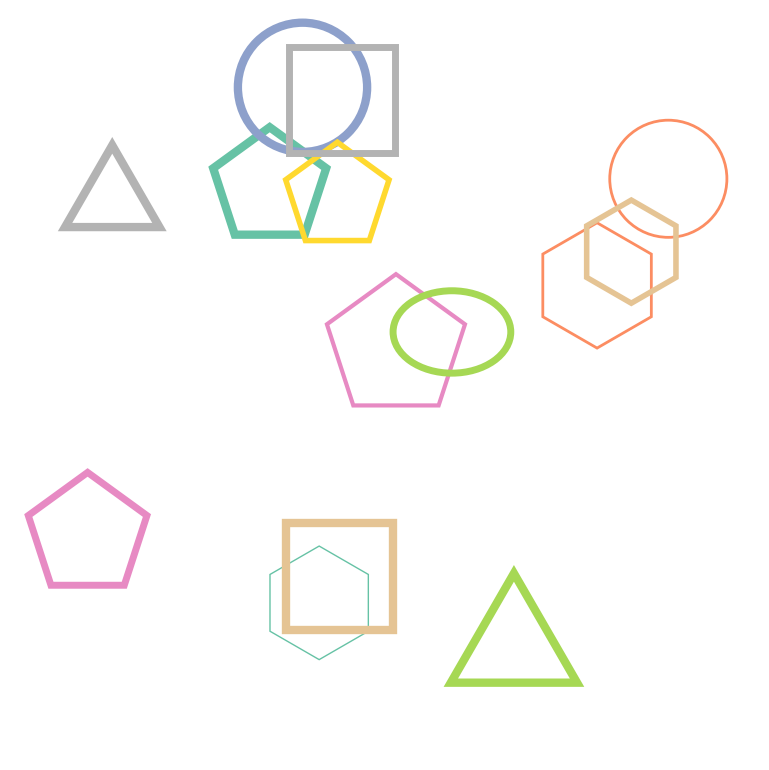[{"shape": "pentagon", "thickness": 3, "radius": 0.39, "center": [0.35, 0.758]}, {"shape": "hexagon", "thickness": 0.5, "radius": 0.37, "center": [0.414, 0.217]}, {"shape": "hexagon", "thickness": 1, "radius": 0.41, "center": [0.775, 0.629]}, {"shape": "circle", "thickness": 1, "radius": 0.38, "center": [0.868, 0.768]}, {"shape": "circle", "thickness": 3, "radius": 0.42, "center": [0.393, 0.887]}, {"shape": "pentagon", "thickness": 1.5, "radius": 0.47, "center": [0.514, 0.55]}, {"shape": "pentagon", "thickness": 2.5, "radius": 0.4, "center": [0.114, 0.305]}, {"shape": "triangle", "thickness": 3, "radius": 0.47, "center": [0.667, 0.161]}, {"shape": "oval", "thickness": 2.5, "radius": 0.38, "center": [0.587, 0.569]}, {"shape": "pentagon", "thickness": 2, "radius": 0.35, "center": [0.438, 0.745]}, {"shape": "hexagon", "thickness": 2, "radius": 0.33, "center": [0.82, 0.673]}, {"shape": "square", "thickness": 3, "radius": 0.35, "center": [0.441, 0.251]}, {"shape": "square", "thickness": 2.5, "radius": 0.34, "center": [0.444, 0.87]}, {"shape": "triangle", "thickness": 3, "radius": 0.35, "center": [0.146, 0.74]}]